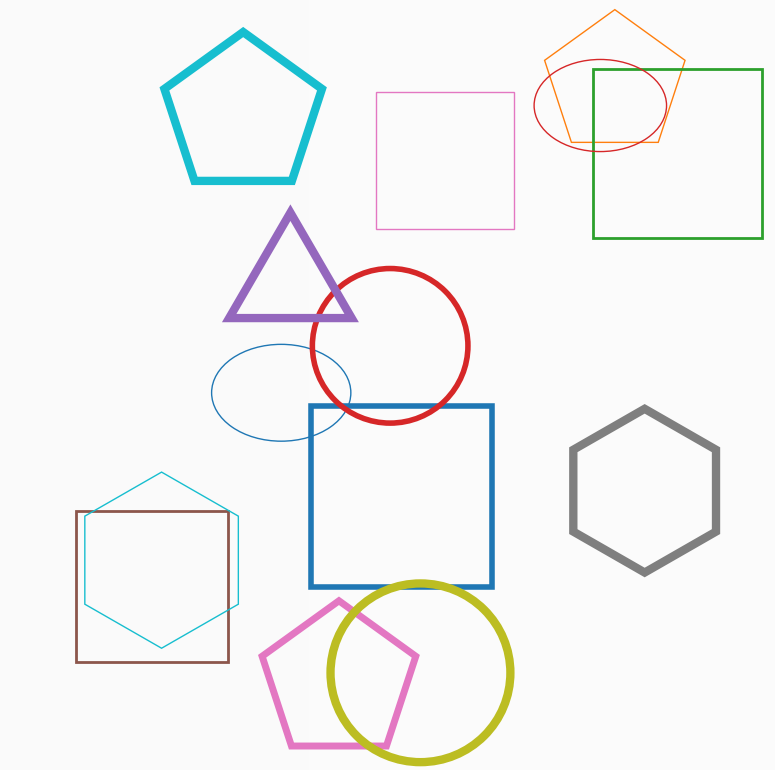[{"shape": "square", "thickness": 2, "radius": 0.59, "center": [0.518, 0.355]}, {"shape": "oval", "thickness": 0.5, "radius": 0.45, "center": [0.363, 0.49]}, {"shape": "pentagon", "thickness": 0.5, "radius": 0.48, "center": [0.793, 0.892]}, {"shape": "square", "thickness": 1, "radius": 0.55, "center": [0.874, 0.801]}, {"shape": "oval", "thickness": 0.5, "radius": 0.43, "center": [0.775, 0.863]}, {"shape": "circle", "thickness": 2, "radius": 0.5, "center": [0.503, 0.551]}, {"shape": "triangle", "thickness": 3, "radius": 0.46, "center": [0.375, 0.633]}, {"shape": "square", "thickness": 1, "radius": 0.49, "center": [0.196, 0.238]}, {"shape": "pentagon", "thickness": 2.5, "radius": 0.52, "center": [0.437, 0.115]}, {"shape": "square", "thickness": 0.5, "radius": 0.45, "center": [0.575, 0.792]}, {"shape": "hexagon", "thickness": 3, "radius": 0.53, "center": [0.832, 0.363]}, {"shape": "circle", "thickness": 3, "radius": 0.58, "center": [0.543, 0.126]}, {"shape": "pentagon", "thickness": 3, "radius": 0.53, "center": [0.314, 0.852]}, {"shape": "hexagon", "thickness": 0.5, "radius": 0.57, "center": [0.208, 0.273]}]